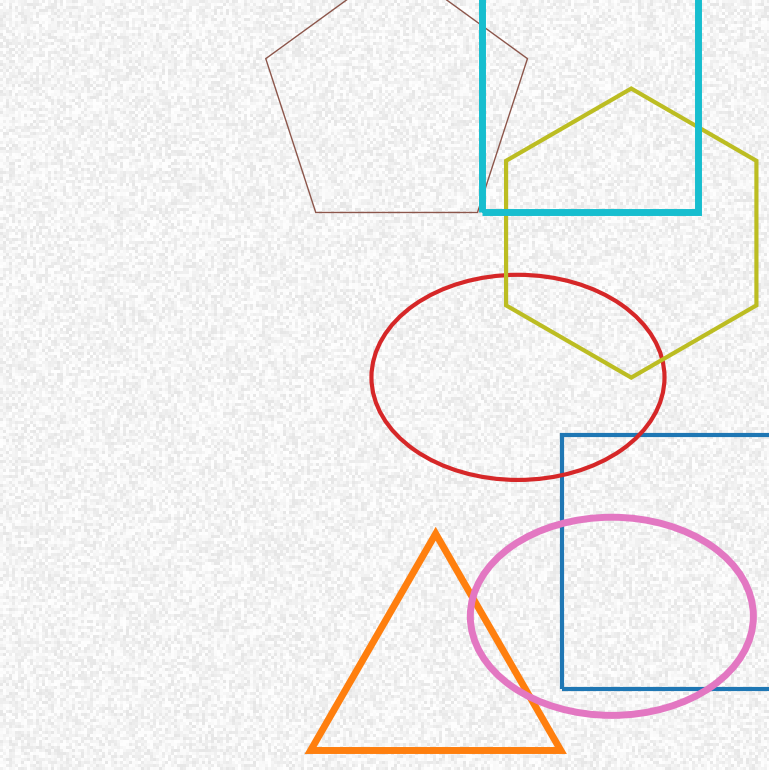[{"shape": "square", "thickness": 1.5, "radius": 0.82, "center": [0.895, 0.271]}, {"shape": "triangle", "thickness": 2.5, "radius": 0.94, "center": [0.566, 0.119]}, {"shape": "oval", "thickness": 1.5, "radius": 0.95, "center": [0.673, 0.51]}, {"shape": "pentagon", "thickness": 0.5, "radius": 0.89, "center": [0.515, 0.869]}, {"shape": "oval", "thickness": 2.5, "radius": 0.92, "center": [0.795, 0.2]}, {"shape": "hexagon", "thickness": 1.5, "radius": 0.94, "center": [0.82, 0.697]}, {"shape": "square", "thickness": 2.5, "radius": 0.7, "center": [0.766, 0.865]}]